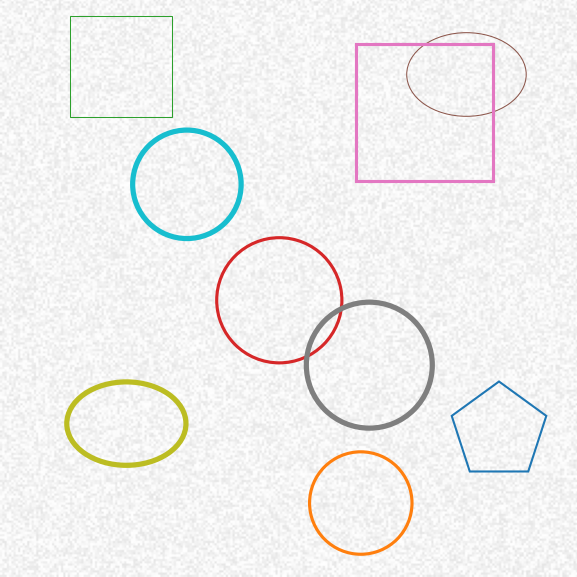[{"shape": "pentagon", "thickness": 1, "radius": 0.43, "center": [0.864, 0.252]}, {"shape": "circle", "thickness": 1.5, "radius": 0.44, "center": [0.625, 0.128]}, {"shape": "square", "thickness": 0.5, "radius": 0.44, "center": [0.209, 0.884]}, {"shape": "circle", "thickness": 1.5, "radius": 0.54, "center": [0.484, 0.479]}, {"shape": "oval", "thickness": 0.5, "radius": 0.52, "center": [0.808, 0.87]}, {"shape": "square", "thickness": 1.5, "radius": 0.59, "center": [0.735, 0.804]}, {"shape": "circle", "thickness": 2.5, "radius": 0.55, "center": [0.64, 0.367]}, {"shape": "oval", "thickness": 2.5, "radius": 0.52, "center": [0.219, 0.266]}, {"shape": "circle", "thickness": 2.5, "radius": 0.47, "center": [0.324, 0.68]}]